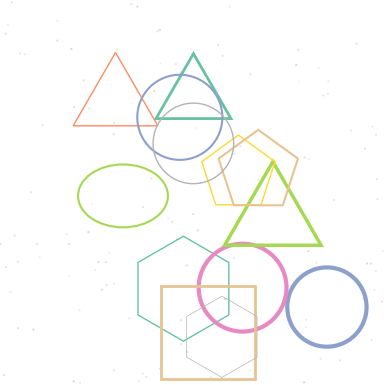[{"shape": "triangle", "thickness": 2, "radius": 0.56, "center": [0.503, 0.748]}, {"shape": "hexagon", "thickness": 1, "radius": 0.68, "center": [0.476, 0.25]}, {"shape": "triangle", "thickness": 1, "radius": 0.63, "center": [0.3, 0.737]}, {"shape": "circle", "thickness": 3, "radius": 0.51, "center": [0.849, 0.202]}, {"shape": "circle", "thickness": 1.5, "radius": 0.55, "center": [0.467, 0.695]}, {"shape": "circle", "thickness": 3, "radius": 0.57, "center": [0.63, 0.253]}, {"shape": "oval", "thickness": 1.5, "radius": 0.58, "center": [0.319, 0.491]}, {"shape": "triangle", "thickness": 2.5, "radius": 0.72, "center": [0.709, 0.435]}, {"shape": "pentagon", "thickness": 1, "radius": 0.5, "center": [0.619, 0.549]}, {"shape": "square", "thickness": 2, "radius": 0.6, "center": [0.54, 0.136]}, {"shape": "pentagon", "thickness": 1.5, "radius": 0.54, "center": [0.671, 0.554]}, {"shape": "hexagon", "thickness": 0.5, "radius": 0.53, "center": [0.576, 0.125]}, {"shape": "circle", "thickness": 1, "radius": 0.52, "center": [0.502, 0.628]}]